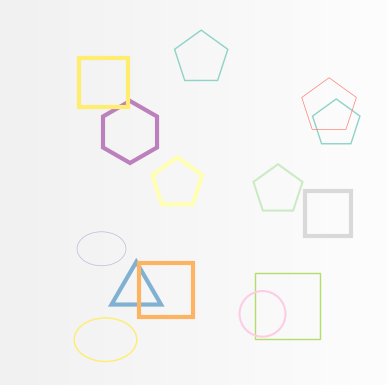[{"shape": "pentagon", "thickness": 1, "radius": 0.32, "center": [0.868, 0.679]}, {"shape": "pentagon", "thickness": 1, "radius": 0.36, "center": [0.519, 0.849]}, {"shape": "pentagon", "thickness": 3, "radius": 0.34, "center": [0.457, 0.524]}, {"shape": "oval", "thickness": 0.5, "radius": 0.32, "center": [0.262, 0.354]}, {"shape": "pentagon", "thickness": 0.5, "radius": 0.37, "center": [0.849, 0.724]}, {"shape": "triangle", "thickness": 3, "radius": 0.37, "center": [0.352, 0.246]}, {"shape": "square", "thickness": 3, "radius": 0.35, "center": [0.429, 0.247]}, {"shape": "square", "thickness": 1, "radius": 0.42, "center": [0.742, 0.205]}, {"shape": "circle", "thickness": 1.5, "radius": 0.3, "center": [0.677, 0.185]}, {"shape": "square", "thickness": 3, "radius": 0.3, "center": [0.845, 0.445]}, {"shape": "hexagon", "thickness": 3, "radius": 0.4, "center": [0.336, 0.657]}, {"shape": "pentagon", "thickness": 1.5, "radius": 0.33, "center": [0.717, 0.507]}, {"shape": "square", "thickness": 3, "radius": 0.32, "center": [0.268, 0.787]}, {"shape": "oval", "thickness": 1, "radius": 0.4, "center": [0.272, 0.118]}]